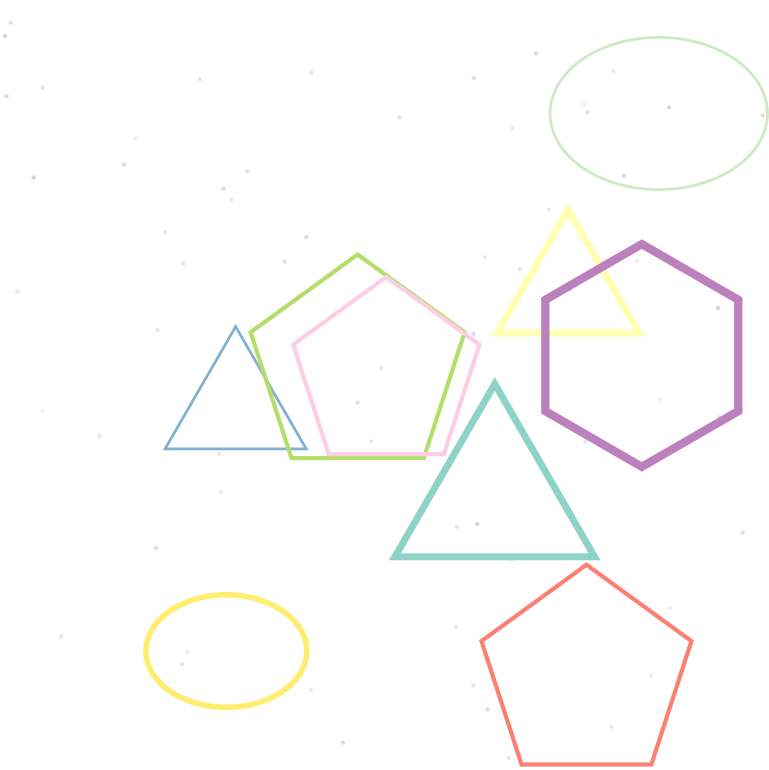[{"shape": "triangle", "thickness": 2.5, "radius": 0.75, "center": [0.643, 0.352]}, {"shape": "triangle", "thickness": 2.5, "radius": 0.53, "center": [0.738, 0.621]}, {"shape": "pentagon", "thickness": 1.5, "radius": 0.72, "center": [0.762, 0.123]}, {"shape": "triangle", "thickness": 1, "radius": 0.53, "center": [0.306, 0.47]}, {"shape": "pentagon", "thickness": 1.5, "radius": 0.73, "center": [0.464, 0.523]}, {"shape": "pentagon", "thickness": 1.5, "radius": 0.64, "center": [0.502, 0.513]}, {"shape": "hexagon", "thickness": 3, "radius": 0.72, "center": [0.834, 0.538]}, {"shape": "oval", "thickness": 1, "radius": 0.71, "center": [0.856, 0.853]}, {"shape": "oval", "thickness": 2, "radius": 0.52, "center": [0.294, 0.154]}]